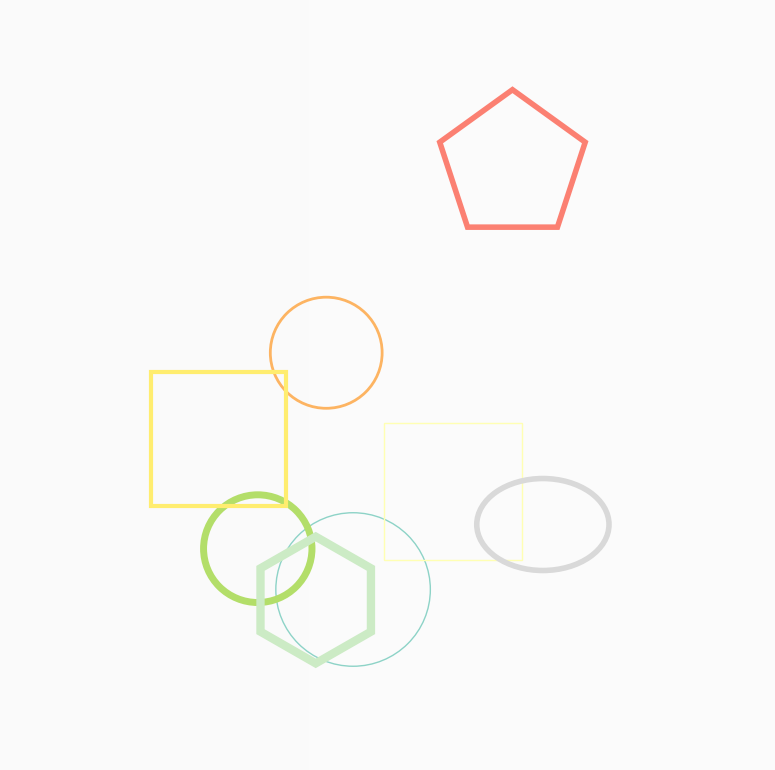[{"shape": "circle", "thickness": 0.5, "radius": 0.5, "center": [0.456, 0.234]}, {"shape": "square", "thickness": 0.5, "radius": 0.45, "center": [0.585, 0.362]}, {"shape": "pentagon", "thickness": 2, "radius": 0.49, "center": [0.661, 0.785]}, {"shape": "circle", "thickness": 1, "radius": 0.36, "center": [0.421, 0.542]}, {"shape": "circle", "thickness": 2.5, "radius": 0.35, "center": [0.333, 0.287]}, {"shape": "oval", "thickness": 2, "radius": 0.43, "center": [0.7, 0.319]}, {"shape": "hexagon", "thickness": 3, "radius": 0.41, "center": [0.407, 0.221]}, {"shape": "square", "thickness": 1.5, "radius": 0.43, "center": [0.282, 0.43]}]